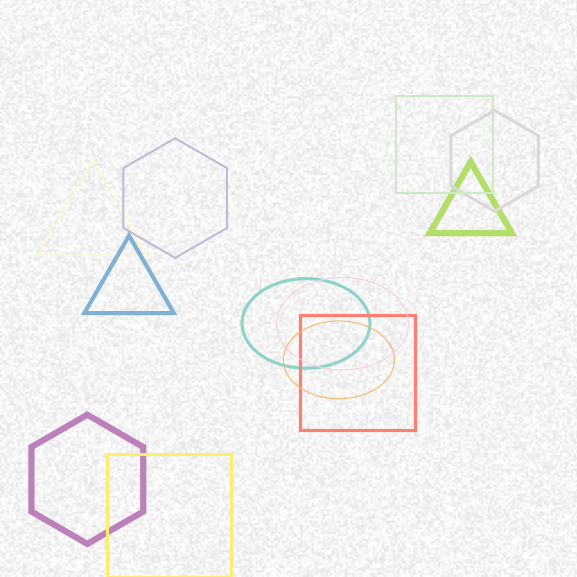[{"shape": "oval", "thickness": 1.5, "radius": 0.55, "center": [0.53, 0.439]}, {"shape": "triangle", "thickness": 0.5, "radius": 0.55, "center": [0.161, 0.612]}, {"shape": "hexagon", "thickness": 1, "radius": 0.52, "center": [0.303, 0.656]}, {"shape": "square", "thickness": 1.5, "radius": 0.5, "center": [0.619, 0.354]}, {"shape": "triangle", "thickness": 2, "radius": 0.45, "center": [0.224, 0.502]}, {"shape": "oval", "thickness": 0.5, "radius": 0.48, "center": [0.587, 0.376]}, {"shape": "triangle", "thickness": 3, "radius": 0.41, "center": [0.815, 0.637]}, {"shape": "oval", "thickness": 0.5, "radius": 0.57, "center": [0.593, 0.439]}, {"shape": "hexagon", "thickness": 1.5, "radius": 0.44, "center": [0.857, 0.721]}, {"shape": "hexagon", "thickness": 3, "radius": 0.56, "center": [0.151, 0.169]}, {"shape": "square", "thickness": 1, "radius": 0.42, "center": [0.769, 0.749]}, {"shape": "square", "thickness": 1.5, "radius": 0.53, "center": [0.293, 0.106]}]